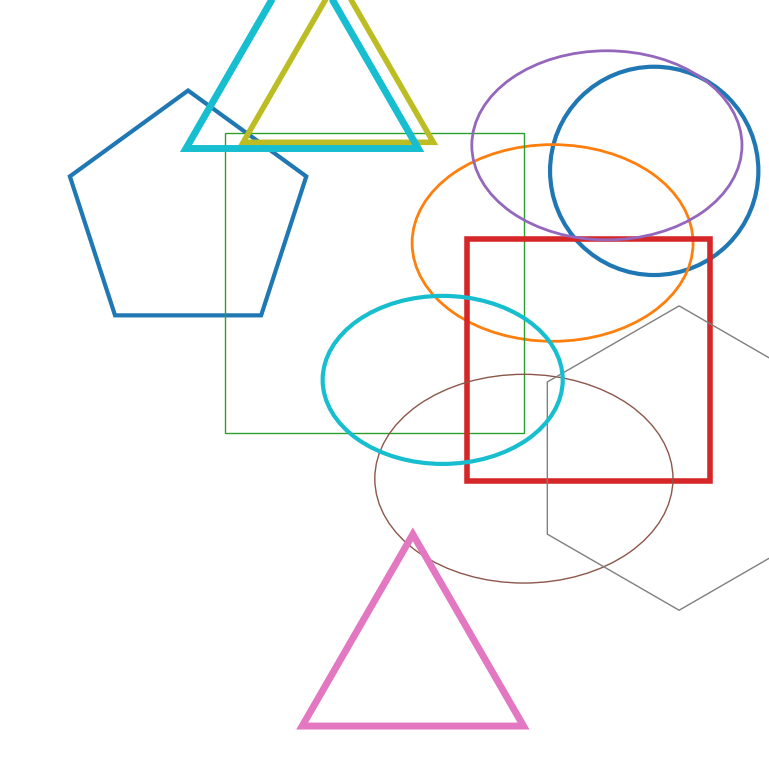[{"shape": "pentagon", "thickness": 1.5, "radius": 0.81, "center": [0.244, 0.721]}, {"shape": "circle", "thickness": 1.5, "radius": 0.68, "center": [0.85, 0.778]}, {"shape": "oval", "thickness": 1, "radius": 0.91, "center": [0.718, 0.684]}, {"shape": "square", "thickness": 0.5, "radius": 0.97, "center": [0.486, 0.632]}, {"shape": "square", "thickness": 2, "radius": 0.79, "center": [0.764, 0.532]}, {"shape": "oval", "thickness": 1, "radius": 0.88, "center": [0.788, 0.811]}, {"shape": "oval", "thickness": 0.5, "radius": 0.97, "center": [0.68, 0.378]}, {"shape": "triangle", "thickness": 2.5, "radius": 0.83, "center": [0.536, 0.14]}, {"shape": "hexagon", "thickness": 0.5, "radius": 0.99, "center": [0.882, 0.405]}, {"shape": "triangle", "thickness": 2, "radius": 0.71, "center": [0.439, 0.886]}, {"shape": "oval", "thickness": 1.5, "radius": 0.78, "center": [0.575, 0.507]}, {"shape": "triangle", "thickness": 2.5, "radius": 0.87, "center": [0.392, 0.894]}]